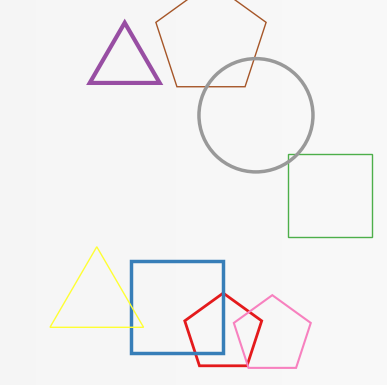[{"shape": "pentagon", "thickness": 2, "radius": 0.52, "center": [0.576, 0.134]}, {"shape": "square", "thickness": 2.5, "radius": 0.6, "center": [0.457, 0.202]}, {"shape": "square", "thickness": 1, "radius": 0.54, "center": [0.852, 0.493]}, {"shape": "triangle", "thickness": 3, "radius": 0.52, "center": [0.322, 0.837]}, {"shape": "triangle", "thickness": 1, "radius": 0.7, "center": [0.25, 0.22]}, {"shape": "pentagon", "thickness": 1, "radius": 0.75, "center": [0.544, 0.896]}, {"shape": "pentagon", "thickness": 1.5, "radius": 0.52, "center": [0.703, 0.129]}, {"shape": "circle", "thickness": 2.5, "radius": 0.74, "center": [0.661, 0.701]}]